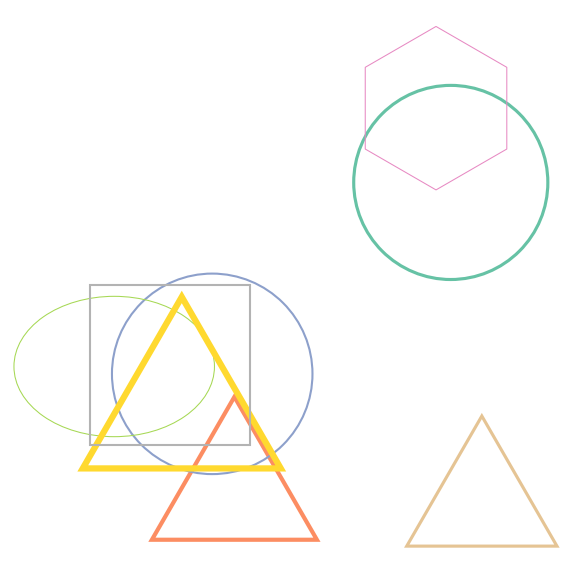[{"shape": "circle", "thickness": 1.5, "radius": 0.84, "center": [0.781, 0.683]}, {"shape": "triangle", "thickness": 2, "radius": 0.82, "center": [0.406, 0.147]}, {"shape": "circle", "thickness": 1, "radius": 0.87, "center": [0.367, 0.352]}, {"shape": "hexagon", "thickness": 0.5, "radius": 0.71, "center": [0.755, 0.812]}, {"shape": "oval", "thickness": 0.5, "radius": 0.87, "center": [0.198, 0.364]}, {"shape": "triangle", "thickness": 3, "radius": 0.99, "center": [0.315, 0.287]}, {"shape": "triangle", "thickness": 1.5, "radius": 0.75, "center": [0.834, 0.129]}, {"shape": "square", "thickness": 1, "radius": 0.69, "center": [0.295, 0.368]}]